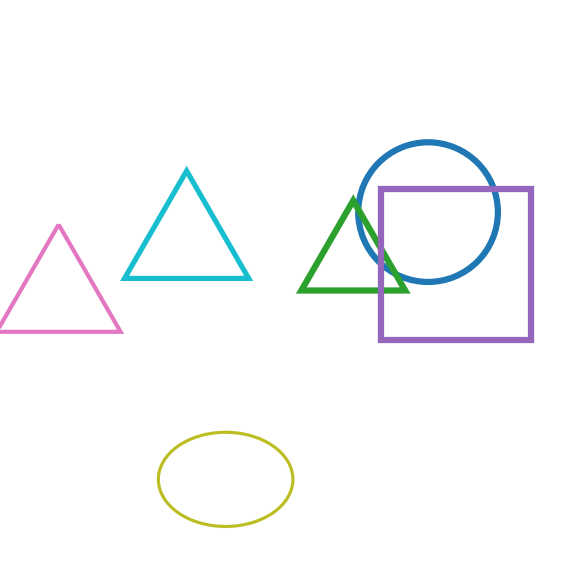[{"shape": "circle", "thickness": 3, "radius": 0.6, "center": [0.741, 0.632]}, {"shape": "triangle", "thickness": 3, "radius": 0.52, "center": [0.612, 0.548]}, {"shape": "square", "thickness": 3, "radius": 0.65, "center": [0.79, 0.541]}, {"shape": "triangle", "thickness": 2, "radius": 0.62, "center": [0.102, 0.487]}, {"shape": "oval", "thickness": 1.5, "radius": 0.58, "center": [0.391, 0.169]}, {"shape": "triangle", "thickness": 2.5, "radius": 0.62, "center": [0.323, 0.579]}]